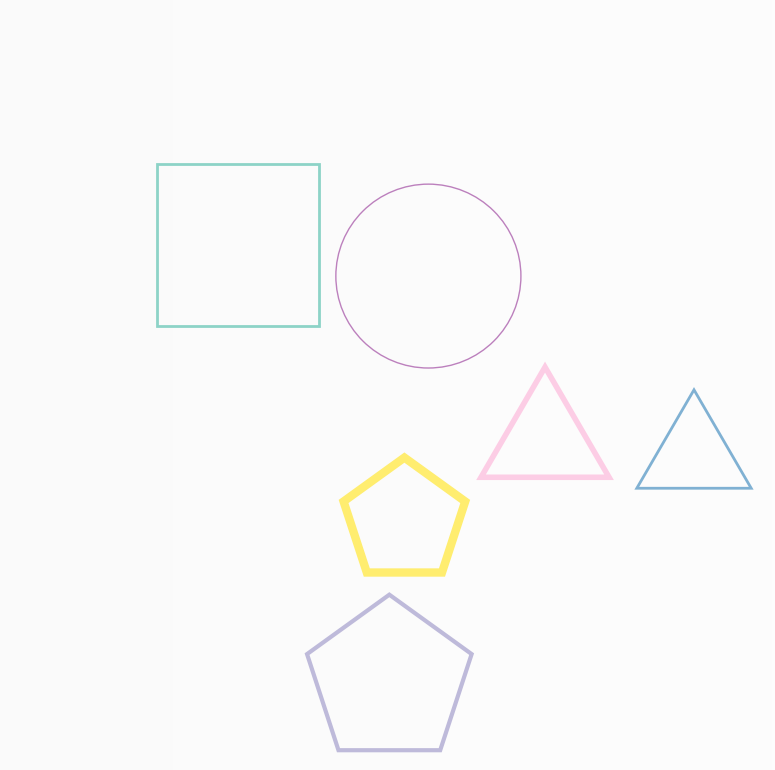[{"shape": "square", "thickness": 1, "radius": 0.52, "center": [0.307, 0.682]}, {"shape": "pentagon", "thickness": 1.5, "radius": 0.56, "center": [0.502, 0.116]}, {"shape": "triangle", "thickness": 1, "radius": 0.43, "center": [0.895, 0.409]}, {"shape": "triangle", "thickness": 2, "radius": 0.48, "center": [0.703, 0.428]}, {"shape": "circle", "thickness": 0.5, "radius": 0.6, "center": [0.553, 0.641]}, {"shape": "pentagon", "thickness": 3, "radius": 0.41, "center": [0.522, 0.323]}]